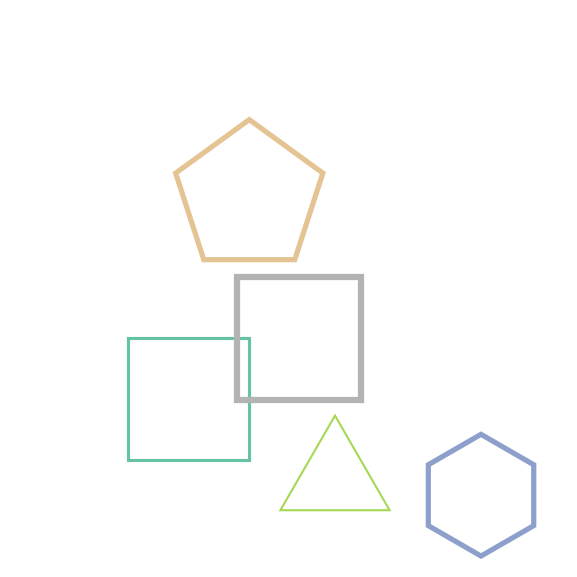[{"shape": "square", "thickness": 1.5, "radius": 0.53, "center": [0.326, 0.308]}, {"shape": "hexagon", "thickness": 2.5, "radius": 0.53, "center": [0.833, 0.142]}, {"shape": "triangle", "thickness": 1, "radius": 0.55, "center": [0.58, 0.17]}, {"shape": "pentagon", "thickness": 2.5, "radius": 0.67, "center": [0.432, 0.658]}, {"shape": "square", "thickness": 3, "radius": 0.53, "center": [0.518, 0.413]}]